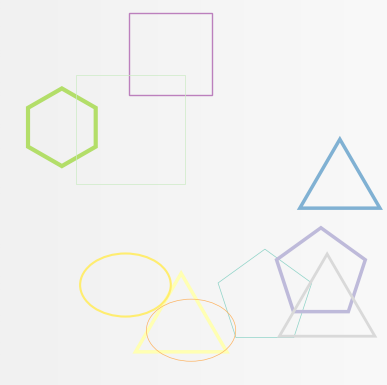[{"shape": "pentagon", "thickness": 0.5, "radius": 0.64, "center": [0.684, 0.226]}, {"shape": "triangle", "thickness": 2.5, "radius": 0.68, "center": [0.467, 0.154]}, {"shape": "pentagon", "thickness": 2.5, "radius": 0.6, "center": [0.828, 0.288]}, {"shape": "triangle", "thickness": 2.5, "radius": 0.6, "center": [0.877, 0.519]}, {"shape": "oval", "thickness": 0.5, "radius": 0.58, "center": [0.493, 0.142]}, {"shape": "hexagon", "thickness": 3, "radius": 0.5, "center": [0.16, 0.669]}, {"shape": "triangle", "thickness": 2, "radius": 0.71, "center": [0.844, 0.198]}, {"shape": "square", "thickness": 1, "radius": 0.53, "center": [0.44, 0.86]}, {"shape": "square", "thickness": 0.5, "radius": 0.7, "center": [0.337, 0.664]}, {"shape": "oval", "thickness": 1.5, "radius": 0.59, "center": [0.324, 0.26]}]